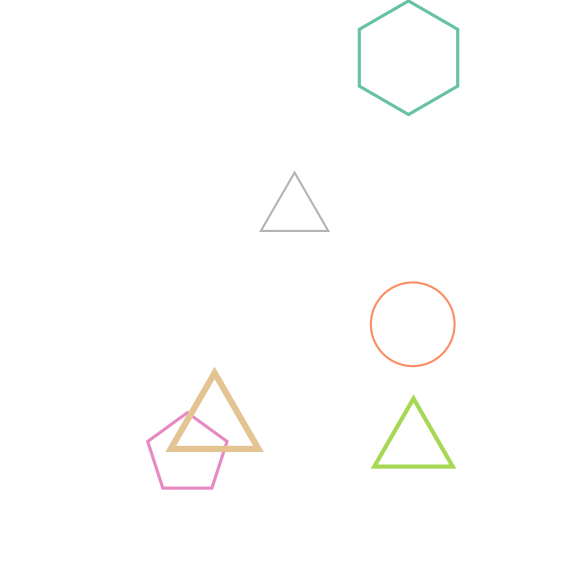[{"shape": "hexagon", "thickness": 1.5, "radius": 0.49, "center": [0.707, 0.899]}, {"shape": "circle", "thickness": 1, "radius": 0.36, "center": [0.715, 0.438]}, {"shape": "pentagon", "thickness": 1.5, "radius": 0.36, "center": [0.324, 0.212]}, {"shape": "triangle", "thickness": 2, "radius": 0.39, "center": [0.716, 0.23]}, {"shape": "triangle", "thickness": 3, "radius": 0.44, "center": [0.372, 0.266]}, {"shape": "triangle", "thickness": 1, "radius": 0.34, "center": [0.51, 0.633]}]